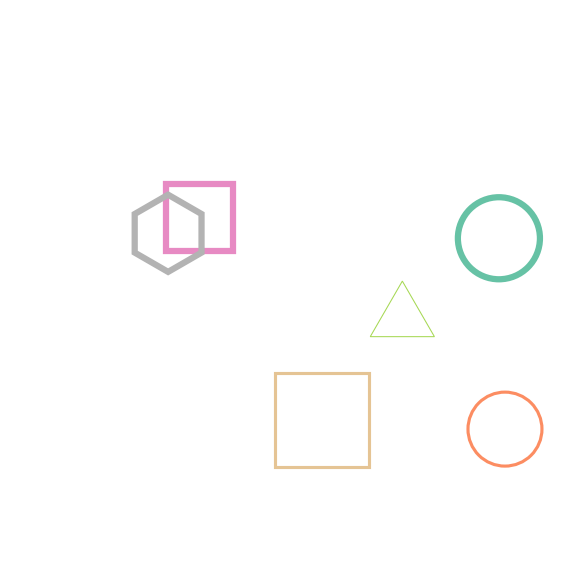[{"shape": "circle", "thickness": 3, "radius": 0.36, "center": [0.864, 0.587]}, {"shape": "circle", "thickness": 1.5, "radius": 0.32, "center": [0.874, 0.256]}, {"shape": "square", "thickness": 3, "radius": 0.29, "center": [0.345, 0.622]}, {"shape": "triangle", "thickness": 0.5, "radius": 0.32, "center": [0.697, 0.448]}, {"shape": "square", "thickness": 1.5, "radius": 0.41, "center": [0.558, 0.272]}, {"shape": "hexagon", "thickness": 3, "radius": 0.33, "center": [0.291, 0.595]}]